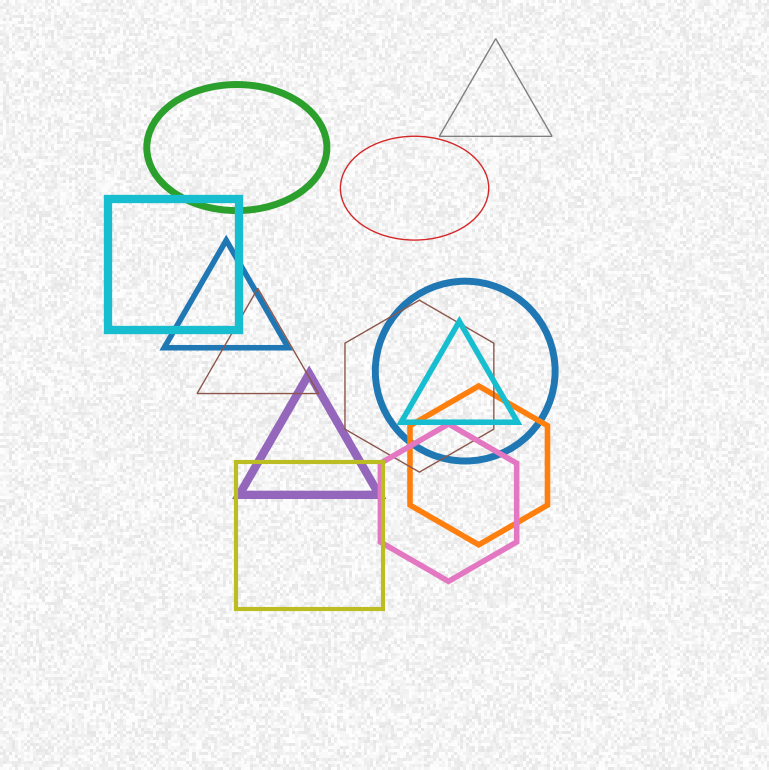[{"shape": "circle", "thickness": 2.5, "radius": 0.58, "center": [0.604, 0.518]}, {"shape": "triangle", "thickness": 2, "radius": 0.47, "center": [0.294, 0.595]}, {"shape": "hexagon", "thickness": 2, "radius": 0.52, "center": [0.622, 0.396]}, {"shape": "oval", "thickness": 2.5, "radius": 0.58, "center": [0.308, 0.808]}, {"shape": "oval", "thickness": 0.5, "radius": 0.48, "center": [0.538, 0.756]}, {"shape": "triangle", "thickness": 3, "radius": 0.52, "center": [0.402, 0.41]}, {"shape": "triangle", "thickness": 0.5, "radius": 0.46, "center": [0.335, 0.534]}, {"shape": "hexagon", "thickness": 0.5, "radius": 0.56, "center": [0.545, 0.498]}, {"shape": "hexagon", "thickness": 2, "radius": 0.51, "center": [0.583, 0.347]}, {"shape": "triangle", "thickness": 0.5, "radius": 0.42, "center": [0.644, 0.865]}, {"shape": "square", "thickness": 1.5, "radius": 0.48, "center": [0.402, 0.304]}, {"shape": "triangle", "thickness": 2, "radius": 0.44, "center": [0.597, 0.495]}, {"shape": "square", "thickness": 3, "radius": 0.43, "center": [0.225, 0.657]}]